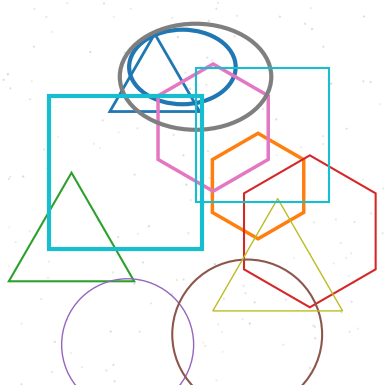[{"shape": "oval", "thickness": 3, "radius": 0.69, "center": [0.474, 0.826]}, {"shape": "triangle", "thickness": 2, "radius": 0.67, "center": [0.402, 0.778]}, {"shape": "hexagon", "thickness": 2.5, "radius": 0.69, "center": [0.67, 0.517]}, {"shape": "triangle", "thickness": 1.5, "radius": 0.94, "center": [0.186, 0.363]}, {"shape": "hexagon", "thickness": 1.5, "radius": 0.99, "center": [0.805, 0.399]}, {"shape": "circle", "thickness": 1, "radius": 0.86, "center": [0.332, 0.105]}, {"shape": "circle", "thickness": 1.5, "radius": 0.97, "center": [0.642, 0.131]}, {"shape": "hexagon", "thickness": 2.5, "radius": 0.83, "center": [0.554, 0.669]}, {"shape": "oval", "thickness": 3, "radius": 0.98, "center": [0.508, 0.801]}, {"shape": "triangle", "thickness": 1, "radius": 0.97, "center": [0.721, 0.29]}, {"shape": "square", "thickness": 3, "radius": 0.99, "center": [0.326, 0.553]}, {"shape": "square", "thickness": 1.5, "radius": 0.87, "center": [0.681, 0.65]}]